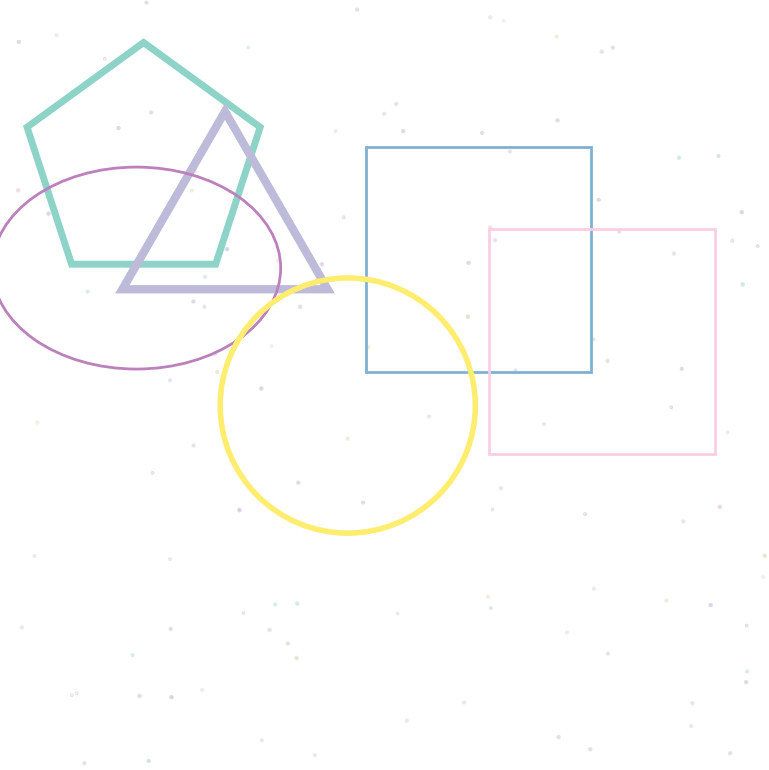[{"shape": "pentagon", "thickness": 2.5, "radius": 0.8, "center": [0.187, 0.786]}, {"shape": "triangle", "thickness": 3, "radius": 0.77, "center": [0.292, 0.701]}, {"shape": "square", "thickness": 1, "radius": 0.73, "center": [0.621, 0.663]}, {"shape": "square", "thickness": 1, "radius": 0.73, "center": [0.782, 0.557]}, {"shape": "oval", "thickness": 1, "radius": 0.94, "center": [0.177, 0.652]}, {"shape": "circle", "thickness": 2, "radius": 0.83, "center": [0.452, 0.473]}]